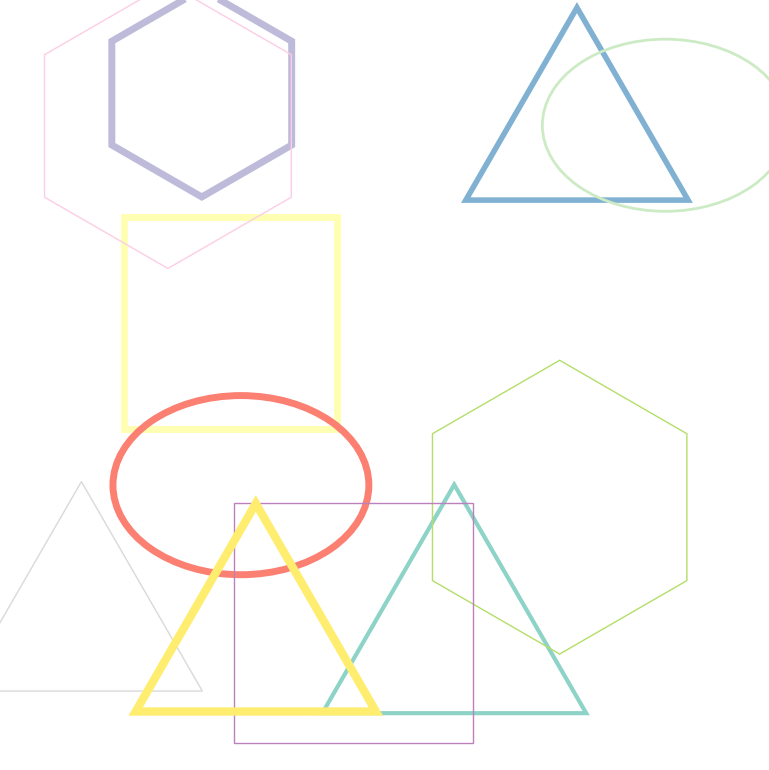[{"shape": "triangle", "thickness": 1.5, "radius": 0.99, "center": [0.59, 0.173]}, {"shape": "square", "thickness": 2.5, "radius": 0.69, "center": [0.299, 0.581]}, {"shape": "hexagon", "thickness": 2.5, "radius": 0.67, "center": [0.262, 0.879]}, {"shape": "oval", "thickness": 2.5, "radius": 0.83, "center": [0.313, 0.37]}, {"shape": "triangle", "thickness": 2, "radius": 0.83, "center": [0.749, 0.823]}, {"shape": "hexagon", "thickness": 0.5, "radius": 0.95, "center": [0.727, 0.341]}, {"shape": "hexagon", "thickness": 0.5, "radius": 0.93, "center": [0.218, 0.836]}, {"shape": "triangle", "thickness": 0.5, "radius": 0.91, "center": [0.106, 0.193]}, {"shape": "square", "thickness": 0.5, "radius": 0.78, "center": [0.459, 0.191]}, {"shape": "oval", "thickness": 1, "radius": 0.8, "center": [0.864, 0.837]}, {"shape": "triangle", "thickness": 3, "radius": 0.9, "center": [0.332, 0.166]}]